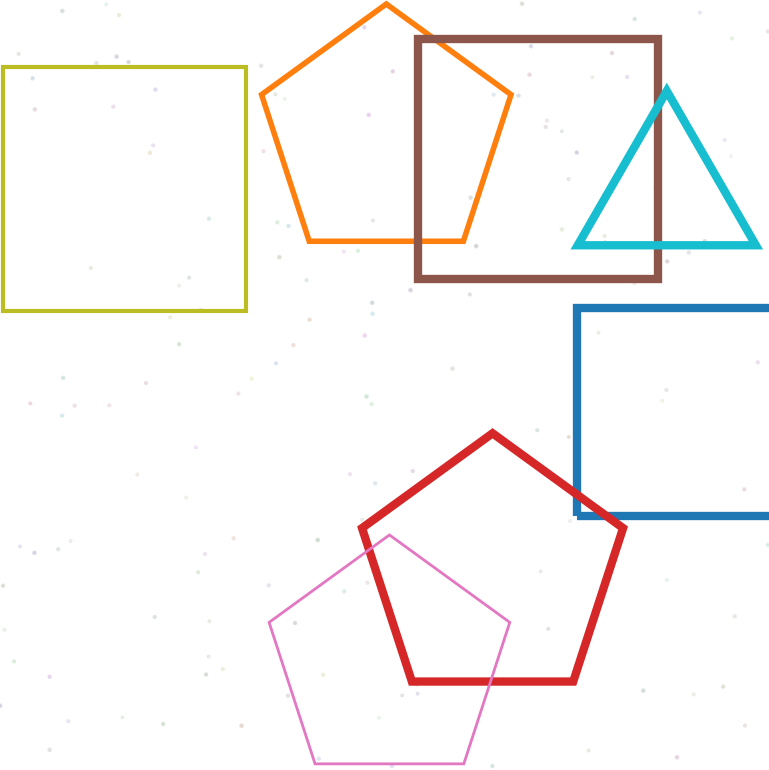[{"shape": "square", "thickness": 3, "radius": 0.68, "center": [0.884, 0.465]}, {"shape": "pentagon", "thickness": 2, "radius": 0.85, "center": [0.502, 0.824]}, {"shape": "pentagon", "thickness": 3, "radius": 0.89, "center": [0.64, 0.259]}, {"shape": "square", "thickness": 3, "radius": 0.78, "center": [0.698, 0.793]}, {"shape": "pentagon", "thickness": 1, "radius": 0.82, "center": [0.506, 0.141]}, {"shape": "square", "thickness": 1.5, "radius": 0.79, "center": [0.161, 0.754]}, {"shape": "triangle", "thickness": 3, "radius": 0.67, "center": [0.866, 0.748]}]